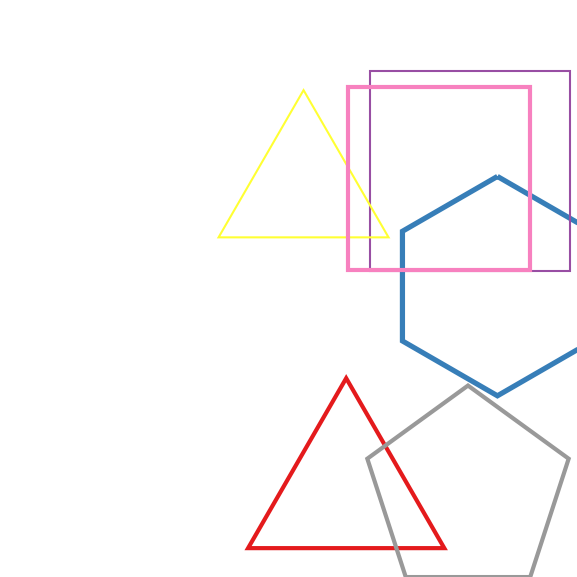[{"shape": "triangle", "thickness": 2, "radius": 0.98, "center": [0.599, 0.148]}, {"shape": "hexagon", "thickness": 2.5, "radius": 0.95, "center": [0.861, 0.504]}, {"shape": "square", "thickness": 1, "radius": 0.87, "center": [0.814, 0.703]}, {"shape": "triangle", "thickness": 1, "radius": 0.85, "center": [0.526, 0.673]}, {"shape": "square", "thickness": 2, "radius": 0.79, "center": [0.76, 0.69]}, {"shape": "pentagon", "thickness": 2, "radius": 0.92, "center": [0.81, 0.148]}]